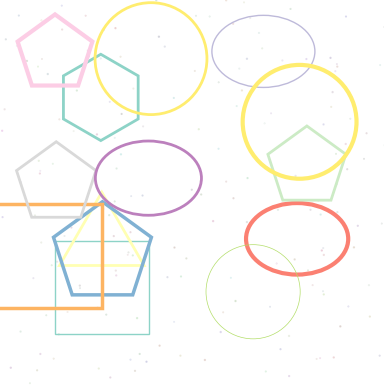[{"shape": "hexagon", "thickness": 2, "radius": 0.56, "center": [0.262, 0.747]}, {"shape": "square", "thickness": 1, "radius": 0.61, "center": [0.265, 0.252]}, {"shape": "triangle", "thickness": 2, "radius": 0.63, "center": [0.264, 0.374]}, {"shape": "oval", "thickness": 1, "radius": 0.67, "center": [0.684, 0.867]}, {"shape": "oval", "thickness": 3, "radius": 0.66, "center": [0.772, 0.38]}, {"shape": "pentagon", "thickness": 2.5, "radius": 0.67, "center": [0.266, 0.342]}, {"shape": "square", "thickness": 2.5, "radius": 0.67, "center": [0.131, 0.335]}, {"shape": "circle", "thickness": 0.5, "radius": 0.61, "center": [0.657, 0.242]}, {"shape": "pentagon", "thickness": 3, "radius": 0.51, "center": [0.143, 0.86]}, {"shape": "pentagon", "thickness": 2, "radius": 0.54, "center": [0.146, 0.523]}, {"shape": "oval", "thickness": 2, "radius": 0.69, "center": [0.385, 0.537]}, {"shape": "pentagon", "thickness": 2, "radius": 0.53, "center": [0.797, 0.566]}, {"shape": "circle", "thickness": 2, "radius": 0.73, "center": [0.392, 0.848]}, {"shape": "circle", "thickness": 3, "radius": 0.74, "center": [0.778, 0.684]}]